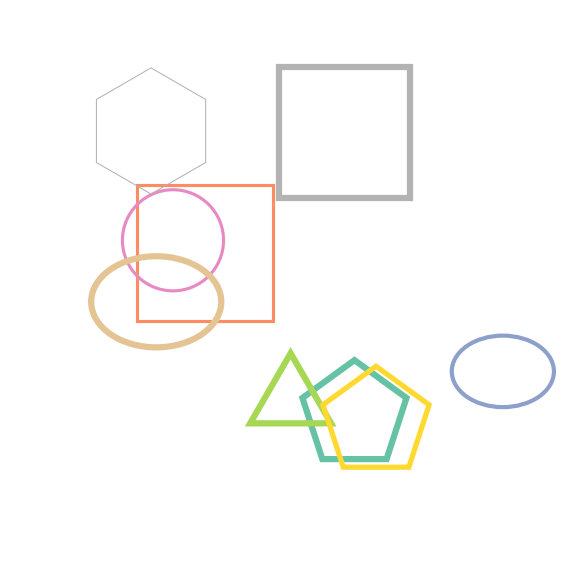[{"shape": "pentagon", "thickness": 3, "radius": 0.47, "center": [0.614, 0.281]}, {"shape": "square", "thickness": 1.5, "radius": 0.59, "center": [0.355, 0.561]}, {"shape": "oval", "thickness": 2, "radius": 0.44, "center": [0.871, 0.356]}, {"shape": "circle", "thickness": 1.5, "radius": 0.44, "center": [0.3, 0.583]}, {"shape": "triangle", "thickness": 3, "radius": 0.4, "center": [0.503, 0.307]}, {"shape": "pentagon", "thickness": 2.5, "radius": 0.48, "center": [0.651, 0.268]}, {"shape": "oval", "thickness": 3, "radius": 0.56, "center": [0.271, 0.477]}, {"shape": "square", "thickness": 3, "radius": 0.57, "center": [0.596, 0.77]}, {"shape": "hexagon", "thickness": 0.5, "radius": 0.55, "center": [0.262, 0.772]}]